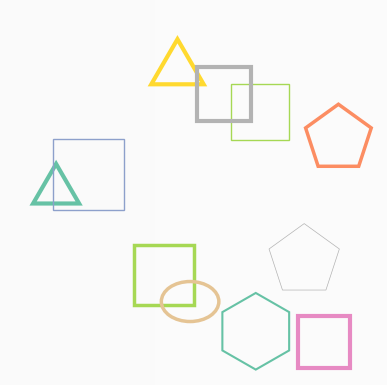[{"shape": "triangle", "thickness": 3, "radius": 0.34, "center": [0.145, 0.506]}, {"shape": "hexagon", "thickness": 1.5, "radius": 0.5, "center": [0.66, 0.14]}, {"shape": "pentagon", "thickness": 2.5, "radius": 0.45, "center": [0.873, 0.64]}, {"shape": "square", "thickness": 1, "radius": 0.46, "center": [0.228, 0.547]}, {"shape": "square", "thickness": 3, "radius": 0.34, "center": [0.837, 0.112]}, {"shape": "square", "thickness": 1, "radius": 0.37, "center": [0.671, 0.709]}, {"shape": "square", "thickness": 2.5, "radius": 0.39, "center": [0.423, 0.285]}, {"shape": "triangle", "thickness": 3, "radius": 0.39, "center": [0.458, 0.82]}, {"shape": "oval", "thickness": 2.5, "radius": 0.37, "center": [0.491, 0.217]}, {"shape": "pentagon", "thickness": 0.5, "radius": 0.48, "center": [0.785, 0.324]}, {"shape": "square", "thickness": 3, "radius": 0.35, "center": [0.579, 0.757]}]